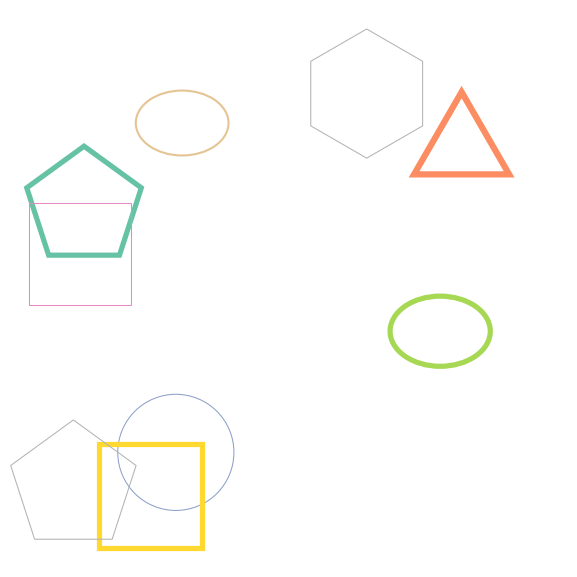[{"shape": "pentagon", "thickness": 2.5, "radius": 0.52, "center": [0.146, 0.642]}, {"shape": "triangle", "thickness": 3, "radius": 0.48, "center": [0.799, 0.745]}, {"shape": "circle", "thickness": 0.5, "radius": 0.5, "center": [0.304, 0.216]}, {"shape": "square", "thickness": 0.5, "radius": 0.44, "center": [0.139, 0.56]}, {"shape": "oval", "thickness": 2.5, "radius": 0.43, "center": [0.762, 0.426]}, {"shape": "square", "thickness": 2.5, "radius": 0.45, "center": [0.261, 0.141]}, {"shape": "oval", "thickness": 1, "radius": 0.4, "center": [0.315, 0.786]}, {"shape": "pentagon", "thickness": 0.5, "radius": 0.57, "center": [0.127, 0.158]}, {"shape": "hexagon", "thickness": 0.5, "radius": 0.56, "center": [0.635, 0.837]}]